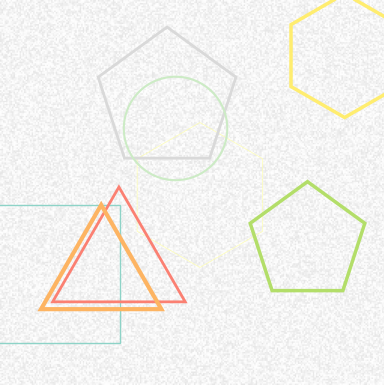[{"shape": "square", "thickness": 1, "radius": 0.9, "center": [0.133, 0.288]}, {"shape": "hexagon", "thickness": 0.5, "radius": 0.94, "center": [0.519, 0.494]}, {"shape": "triangle", "thickness": 2, "radius": 0.99, "center": [0.309, 0.315]}, {"shape": "triangle", "thickness": 3, "radius": 0.9, "center": [0.263, 0.287]}, {"shape": "pentagon", "thickness": 2.5, "radius": 0.78, "center": [0.799, 0.372]}, {"shape": "pentagon", "thickness": 2, "radius": 0.94, "center": [0.434, 0.742]}, {"shape": "circle", "thickness": 1.5, "radius": 0.67, "center": [0.456, 0.666]}, {"shape": "hexagon", "thickness": 2.5, "radius": 0.8, "center": [0.895, 0.856]}]